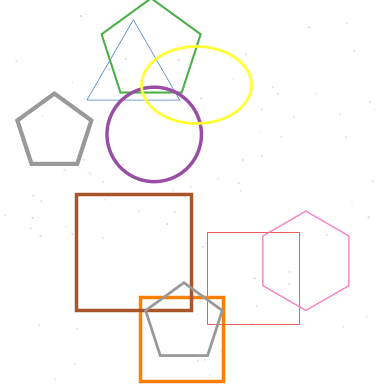[{"shape": "square", "thickness": 0.5, "radius": 0.6, "center": [0.656, 0.278]}, {"shape": "triangle", "thickness": 0.5, "radius": 0.7, "center": [0.346, 0.81]}, {"shape": "pentagon", "thickness": 1.5, "radius": 0.68, "center": [0.392, 0.869]}, {"shape": "circle", "thickness": 2.5, "radius": 0.61, "center": [0.401, 0.651]}, {"shape": "square", "thickness": 2.5, "radius": 0.54, "center": [0.472, 0.12]}, {"shape": "oval", "thickness": 2, "radius": 0.71, "center": [0.51, 0.779]}, {"shape": "square", "thickness": 2.5, "radius": 0.75, "center": [0.347, 0.346]}, {"shape": "hexagon", "thickness": 1, "radius": 0.65, "center": [0.794, 0.323]}, {"shape": "pentagon", "thickness": 3, "radius": 0.51, "center": [0.141, 0.656]}, {"shape": "pentagon", "thickness": 2, "radius": 0.52, "center": [0.478, 0.161]}]